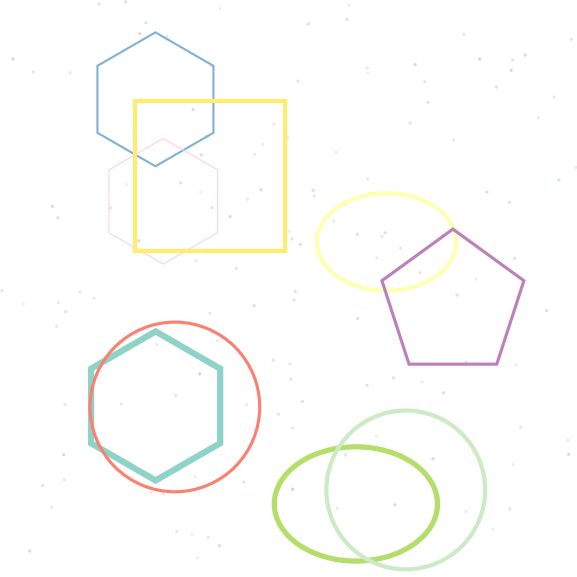[{"shape": "hexagon", "thickness": 3, "radius": 0.65, "center": [0.269, 0.296]}, {"shape": "oval", "thickness": 2, "radius": 0.6, "center": [0.669, 0.58]}, {"shape": "circle", "thickness": 1.5, "radius": 0.73, "center": [0.303, 0.294]}, {"shape": "hexagon", "thickness": 1, "radius": 0.58, "center": [0.269, 0.827]}, {"shape": "oval", "thickness": 2.5, "radius": 0.71, "center": [0.616, 0.127]}, {"shape": "hexagon", "thickness": 0.5, "radius": 0.54, "center": [0.283, 0.651]}, {"shape": "pentagon", "thickness": 1.5, "radius": 0.65, "center": [0.784, 0.473]}, {"shape": "circle", "thickness": 2, "radius": 0.69, "center": [0.703, 0.151]}, {"shape": "square", "thickness": 2, "radius": 0.65, "center": [0.363, 0.694]}]